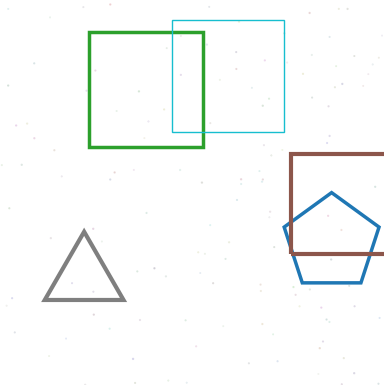[{"shape": "pentagon", "thickness": 2.5, "radius": 0.65, "center": [0.861, 0.37]}, {"shape": "square", "thickness": 2.5, "radius": 0.74, "center": [0.379, 0.767]}, {"shape": "square", "thickness": 3, "radius": 0.65, "center": [0.886, 0.47]}, {"shape": "triangle", "thickness": 3, "radius": 0.59, "center": [0.219, 0.28]}, {"shape": "square", "thickness": 1, "radius": 0.73, "center": [0.593, 0.803]}]